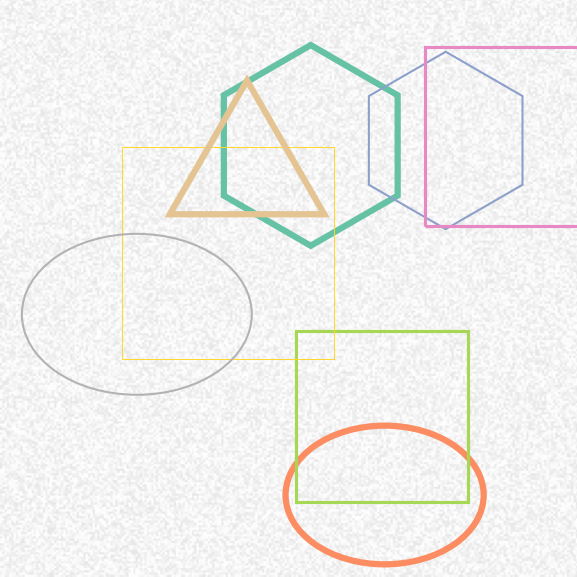[{"shape": "hexagon", "thickness": 3, "radius": 0.87, "center": [0.538, 0.747]}, {"shape": "oval", "thickness": 3, "radius": 0.86, "center": [0.666, 0.142]}, {"shape": "hexagon", "thickness": 1, "radius": 0.77, "center": [0.772, 0.756]}, {"shape": "square", "thickness": 1.5, "radius": 0.77, "center": [0.891, 0.762]}, {"shape": "square", "thickness": 1.5, "radius": 0.74, "center": [0.662, 0.278]}, {"shape": "square", "thickness": 0.5, "radius": 0.92, "center": [0.395, 0.561]}, {"shape": "triangle", "thickness": 3, "radius": 0.77, "center": [0.428, 0.705]}, {"shape": "oval", "thickness": 1, "radius": 1.0, "center": [0.237, 0.455]}]